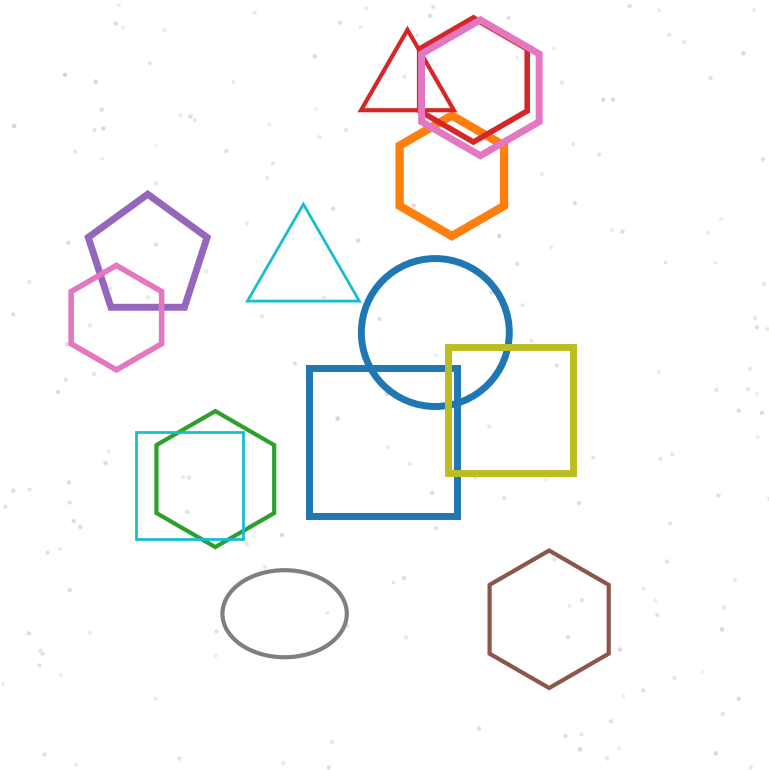[{"shape": "circle", "thickness": 2.5, "radius": 0.48, "center": [0.565, 0.568]}, {"shape": "square", "thickness": 2.5, "radius": 0.48, "center": [0.498, 0.426]}, {"shape": "hexagon", "thickness": 3, "radius": 0.39, "center": [0.587, 0.772]}, {"shape": "hexagon", "thickness": 1.5, "radius": 0.44, "center": [0.28, 0.378]}, {"shape": "triangle", "thickness": 1.5, "radius": 0.35, "center": [0.529, 0.892]}, {"shape": "hexagon", "thickness": 2, "radius": 0.4, "center": [0.615, 0.896]}, {"shape": "pentagon", "thickness": 2.5, "radius": 0.41, "center": [0.192, 0.667]}, {"shape": "hexagon", "thickness": 1.5, "radius": 0.45, "center": [0.713, 0.196]}, {"shape": "hexagon", "thickness": 2, "radius": 0.34, "center": [0.151, 0.587]}, {"shape": "hexagon", "thickness": 2.5, "radius": 0.44, "center": [0.624, 0.886]}, {"shape": "oval", "thickness": 1.5, "radius": 0.4, "center": [0.37, 0.203]}, {"shape": "square", "thickness": 2.5, "radius": 0.41, "center": [0.663, 0.467]}, {"shape": "triangle", "thickness": 1, "radius": 0.42, "center": [0.394, 0.651]}, {"shape": "square", "thickness": 1, "radius": 0.35, "center": [0.246, 0.369]}]